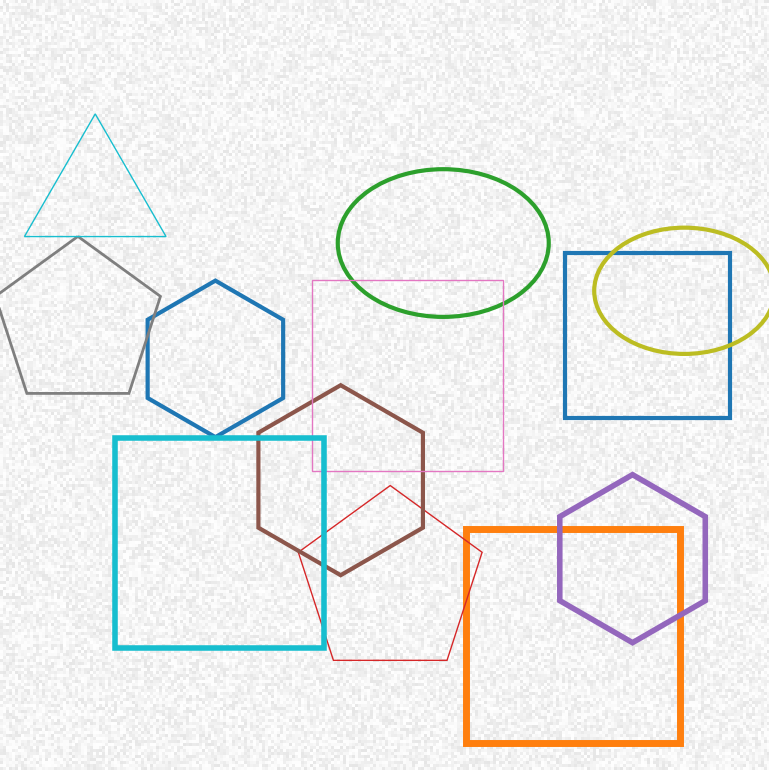[{"shape": "square", "thickness": 1.5, "radius": 0.53, "center": [0.841, 0.564]}, {"shape": "hexagon", "thickness": 1.5, "radius": 0.51, "center": [0.28, 0.534]}, {"shape": "square", "thickness": 2.5, "radius": 0.7, "center": [0.744, 0.174]}, {"shape": "oval", "thickness": 1.5, "radius": 0.69, "center": [0.576, 0.684]}, {"shape": "pentagon", "thickness": 0.5, "radius": 0.63, "center": [0.507, 0.244]}, {"shape": "hexagon", "thickness": 2, "radius": 0.55, "center": [0.821, 0.274]}, {"shape": "hexagon", "thickness": 1.5, "radius": 0.62, "center": [0.442, 0.376]}, {"shape": "square", "thickness": 0.5, "radius": 0.62, "center": [0.529, 0.512]}, {"shape": "pentagon", "thickness": 1, "radius": 0.56, "center": [0.101, 0.58]}, {"shape": "oval", "thickness": 1.5, "radius": 0.59, "center": [0.889, 0.622]}, {"shape": "square", "thickness": 2, "radius": 0.68, "center": [0.285, 0.295]}, {"shape": "triangle", "thickness": 0.5, "radius": 0.53, "center": [0.124, 0.746]}]